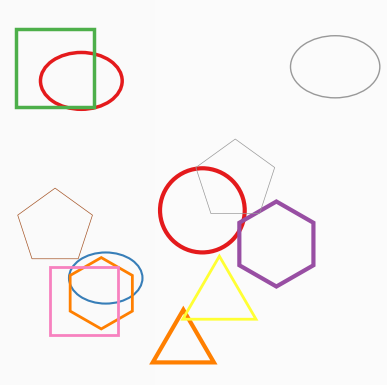[{"shape": "circle", "thickness": 3, "radius": 0.55, "center": [0.522, 0.454]}, {"shape": "oval", "thickness": 2.5, "radius": 0.53, "center": [0.21, 0.79]}, {"shape": "oval", "thickness": 1.5, "radius": 0.47, "center": [0.273, 0.278]}, {"shape": "square", "thickness": 2.5, "radius": 0.51, "center": [0.142, 0.824]}, {"shape": "hexagon", "thickness": 3, "radius": 0.55, "center": [0.713, 0.366]}, {"shape": "hexagon", "thickness": 2, "radius": 0.46, "center": [0.261, 0.238]}, {"shape": "triangle", "thickness": 3, "radius": 0.46, "center": [0.473, 0.104]}, {"shape": "triangle", "thickness": 2, "radius": 0.55, "center": [0.566, 0.225]}, {"shape": "pentagon", "thickness": 0.5, "radius": 0.51, "center": [0.142, 0.41]}, {"shape": "square", "thickness": 2, "radius": 0.44, "center": [0.217, 0.218]}, {"shape": "pentagon", "thickness": 0.5, "radius": 0.53, "center": [0.607, 0.532]}, {"shape": "oval", "thickness": 1, "radius": 0.58, "center": [0.865, 0.827]}]